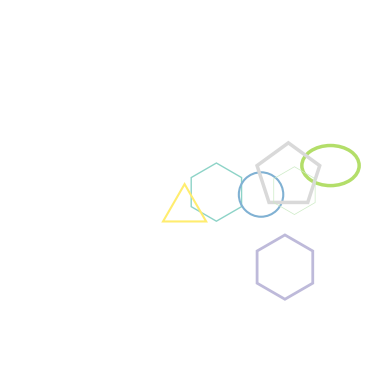[{"shape": "hexagon", "thickness": 1, "radius": 0.38, "center": [0.562, 0.501]}, {"shape": "hexagon", "thickness": 2, "radius": 0.42, "center": [0.74, 0.306]}, {"shape": "circle", "thickness": 1.5, "radius": 0.29, "center": [0.678, 0.495]}, {"shape": "oval", "thickness": 2.5, "radius": 0.37, "center": [0.858, 0.57]}, {"shape": "pentagon", "thickness": 2.5, "radius": 0.43, "center": [0.749, 0.543]}, {"shape": "hexagon", "thickness": 0.5, "radius": 0.31, "center": [0.765, 0.505]}, {"shape": "triangle", "thickness": 1.5, "radius": 0.32, "center": [0.479, 0.457]}]